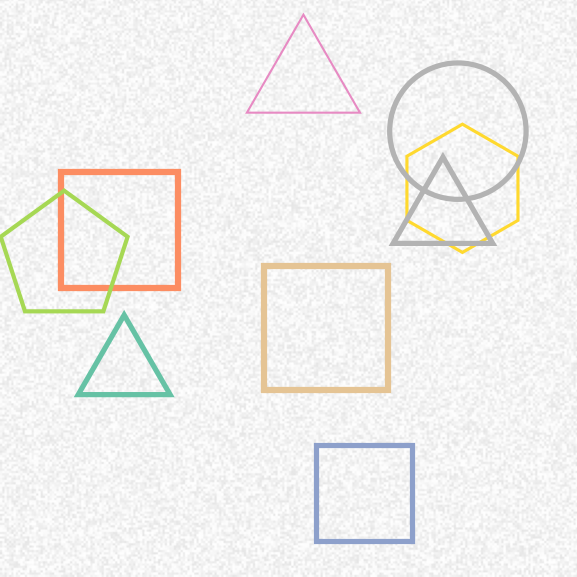[{"shape": "triangle", "thickness": 2.5, "radius": 0.46, "center": [0.215, 0.362]}, {"shape": "square", "thickness": 3, "radius": 0.5, "center": [0.207, 0.601]}, {"shape": "square", "thickness": 2.5, "radius": 0.41, "center": [0.631, 0.145]}, {"shape": "triangle", "thickness": 1, "radius": 0.57, "center": [0.525, 0.861]}, {"shape": "pentagon", "thickness": 2, "radius": 0.58, "center": [0.111, 0.553]}, {"shape": "hexagon", "thickness": 1.5, "radius": 0.56, "center": [0.801, 0.673]}, {"shape": "square", "thickness": 3, "radius": 0.54, "center": [0.565, 0.431]}, {"shape": "triangle", "thickness": 2.5, "radius": 0.5, "center": [0.767, 0.627]}, {"shape": "circle", "thickness": 2.5, "radius": 0.59, "center": [0.793, 0.772]}]